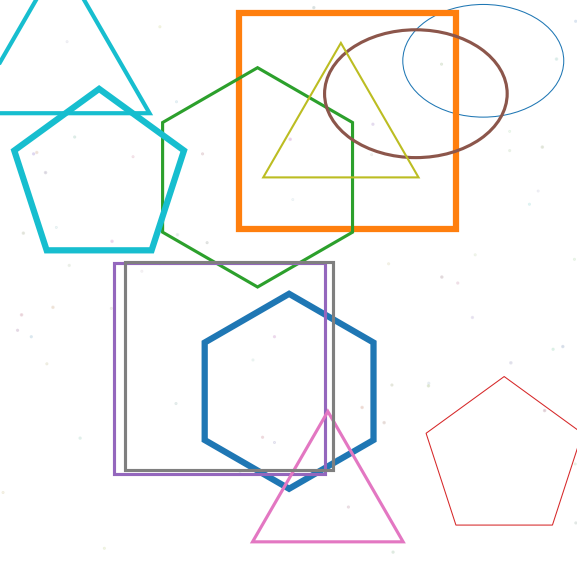[{"shape": "hexagon", "thickness": 3, "radius": 0.84, "center": [0.501, 0.322]}, {"shape": "oval", "thickness": 0.5, "radius": 0.7, "center": [0.837, 0.894]}, {"shape": "square", "thickness": 3, "radius": 0.94, "center": [0.601, 0.79]}, {"shape": "hexagon", "thickness": 1.5, "radius": 0.95, "center": [0.446, 0.692]}, {"shape": "pentagon", "thickness": 0.5, "radius": 0.71, "center": [0.873, 0.205]}, {"shape": "square", "thickness": 1.5, "radius": 0.91, "center": [0.38, 0.361]}, {"shape": "oval", "thickness": 1.5, "radius": 0.79, "center": [0.72, 0.837]}, {"shape": "triangle", "thickness": 1.5, "radius": 0.75, "center": [0.568, 0.136]}, {"shape": "square", "thickness": 1.5, "radius": 0.9, "center": [0.396, 0.365]}, {"shape": "triangle", "thickness": 1, "radius": 0.78, "center": [0.59, 0.77]}, {"shape": "triangle", "thickness": 2, "radius": 0.89, "center": [0.104, 0.892]}, {"shape": "pentagon", "thickness": 3, "radius": 0.77, "center": [0.172, 0.691]}]